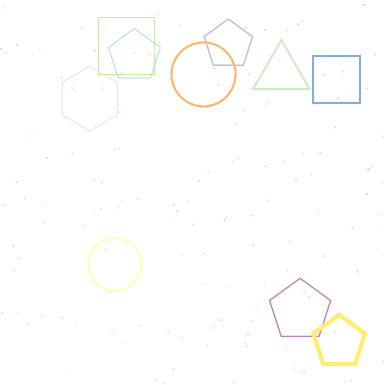[{"shape": "pentagon", "thickness": 0.5, "radius": 0.35, "center": [0.349, 0.855]}, {"shape": "circle", "thickness": 1.5, "radius": 0.34, "center": [0.298, 0.313]}, {"shape": "pentagon", "thickness": 1, "radius": 0.33, "center": [0.593, 0.884]}, {"shape": "square", "thickness": 1.5, "radius": 0.31, "center": [0.873, 0.793]}, {"shape": "circle", "thickness": 1.5, "radius": 0.42, "center": [0.529, 0.807]}, {"shape": "square", "thickness": 0.5, "radius": 0.37, "center": [0.327, 0.881]}, {"shape": "hexagon", "thickness": 0.5, "radius": 0.42, "center": [0.233, 0.744]}, {"shape": "pentagon", "thickness": 1, "radius": 0.42, "center": [0.78, 0.194]}, {"shape": "triangle", "thickness": 1.5, "radius": 0.42, "center": [0.731, 0.811]}, {"shape": "pentagon", "thickness": 3, "radius": 0.35, "center": [0.881, 0.112]}]